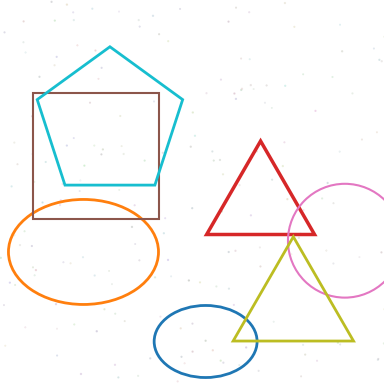[{"shape": "oval", "thickness": 2, "radius": 0.67, "center": [0.534, 0.113]}, {"shape": "oval", "thickness": 2, "radius": 0.97, "center": [0.217, 0.346]}, {"shape": "triangle", "thickness": 2.5, "radius": 0.81, "center": [0.677, 0.472]}, {"shape": "square", "thickness": 1.5, "radius": 0.82, "center": [0.25, 0.594]}, {"shape": "circle", "thickness": 1.5, "radius": 0.74, "center": [0.896, 0.375]}, {"shape": "triangle", "thickness": 2, "radius": 0.9, "center": [0.762, 0.204]}, {"shape": "pentagon", "thickness": 2, "radius": 0.99, "center": [0.286, 0.68]}]